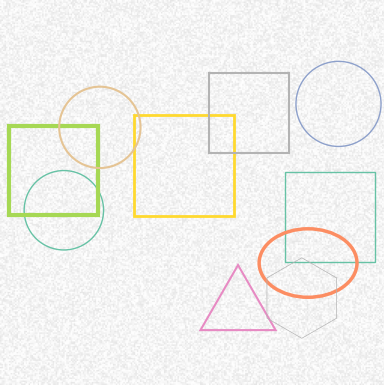[{"shape": "circle", "thickness": 1, "radius": 0.52, "center": [0.166, 0.454]}, {"shape": "square", "thickness": 1, "radius": 0.59, "center": [0.857, 0.437]}, {"shape": "oval", "thickness": 2.5, "radius": 0.64, "center": [0.8, 0.317]}, {"shape": "circle", "thickness": 1, "radius": 0.55, "center": [0.879, 0.73]}, {"shape": "triangle", "thickness": 1.5, "radius": 0.56, "center": [0.618, 0.199]}, {"shape": "square", "thickness": 3, "radius": 0.58, "center": [0.14, 0.557]}, {"shape": "square", "thickness": 2, "radius": 0.65, "center": [0.478, 0.57]}, {"shape": "circle", "thickness": 1.5, "radius": 0.53, "center": [0.259, 0.669]}, {"shape": "hexagon", "thickness": 0.5, "radius": 0.52, "center": [0.784, 0.226]}, {"shape": "square", "thickness": 1.5, "radius": 0.52, "center": [0.646, 0.706]}]